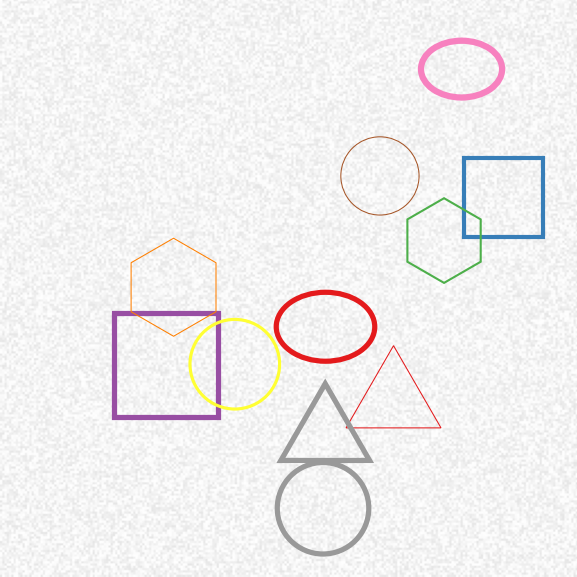[{"shape": "oval", "thickness": 2.5, "radius": 0.43, "center": [0.564, 0.433]}, {"shape": "triangle", "thickness": 0.5, "radius": 0.47, "center": [0.681, 0.306]}, {"shape": "square", "thickness": 2, "radius": 0.34, "center": [0.871, 0.657]}, {"shape": "hexagon", "thickness": 1, "radius": 0.37, "center": [0.769, 0.583]}, {"shape": "square", "thickness": 2.5, "radius": 0.45, "center": [0.288, 0.367]}, {"shape": "hexagon", "thickness": 0.5, "radius": 0.42, "center": [0.301, 0.502]}, {"shape": "circle", "thickness": 1.5, "radius": 0.39, "center": [0.407, 0.368]}, {"shape": "circle", "thickness": 0.5, "radius": 0.34, "center": [0.658, 0.694]}, {"shape": "oval", "thickness": 3, "radius": 0.35, "center": [0.799, 0.879]}, {"shape": "triangle", "thickness": 2.5, "radius": 0.44, "center": [0.563, 0.246]}, {"shape": "circle", "thickness": 2.5, "radius": 0.4, "center": [0.559, 0.119]}]